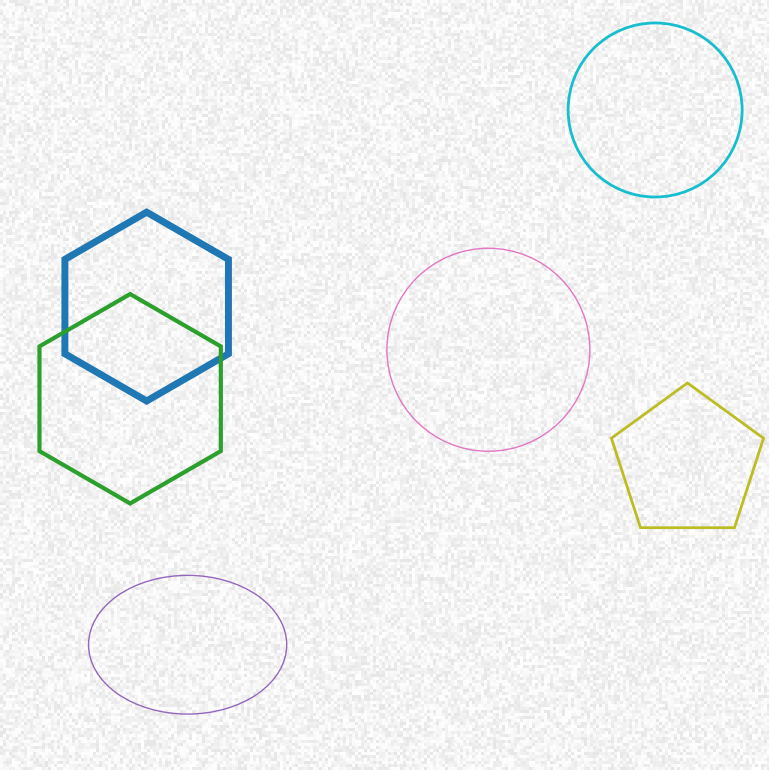[{"shape": "hexagon", "thickness": 2.5, "radius": 0.61, "center": [0.19, 0.602]}, {"shape": "hexagon", "thickness": 1.5, "radius": 0.68, "center": [0.169, 0.482]}, {"shape": "oval", "thickness": 0.5, "radius": 0.64, "center": [0.244, 0.163]}, {"shape": "circle", "thickness": 0.5, "radius": 0.66, "center": [0.634, 0.546]}, {"shape": "pentagon", "thickness": 1, "radius": 0.52, "center": [0.893, 0.399]}, {"shape": "circle", "thickness": 1, "radius": 0.57, "center": [0.851, 0.857]}]